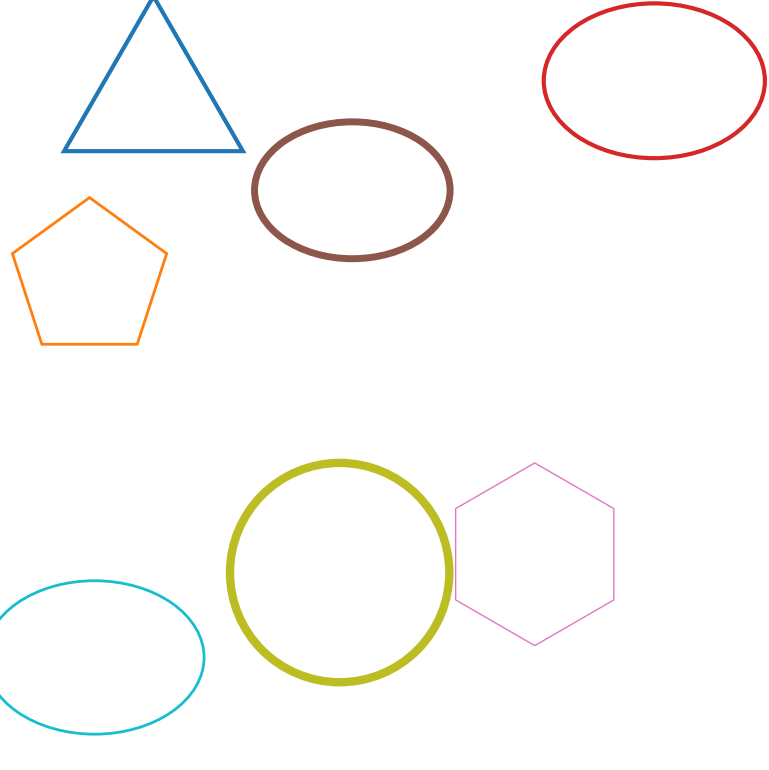[{"shape": "triangle", "thickness": 1.5, "radius": 0.67, "center": [0.199, 0.871]}, {"shape": "pentagon", "thickness": 1, "radius": 0.53, "center": [0.116, 0.638]}, {"shape": "oval", "thickness": 1.5, "radius": 0.72, "center": [0.85, 0.895]}, {"shape": "oval", "thickness": 2.5, "radius": 0.63, "center": [0.458, 0.753]}, {"shape": "hexagon", "thickness": 0.5, "radius": 0.59, "center": [0.694, 0.28]}, {"shape": "circle", "thickness": 3, "radius": 0.71, "center": [0.441, 0.256]}, {"shape": "oval", "thickness": 1, "radius": 0.71, "center": [0.123, 0.146]}]